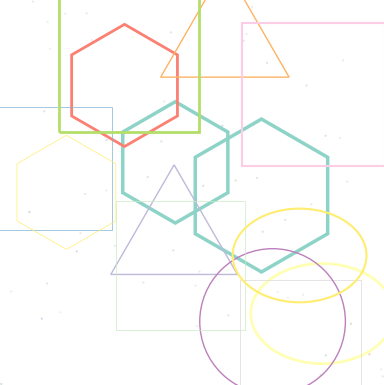[{"shape": "hexagon", "thickness": 2.5, "radius": 0.99, "center": [0.679, 0.492]}, {"shape": "hexagon", "thickness": 2.5, "radius": 0.79, "center": [0.455, 0.578]}, {"shape": "oval", "thickness": 2, "radius": 0.93, "center": [0.837, 0.186]}, {"shape": "triangle", "thickness": 1, "radius": 0.95, "center": [0.452, 0.382]}, {"shape": "hexagon", "thickness": 2, "radius": 0.79, "center": [0.323, 0.778]}, {"shape": "square", "thickness": 0.5, "radius": 0.8, "center": [0.131, 0.562]}, {"shape": "triangle", "thickness": 1, "radius": 0.96, "center": [0.584, 0.896]}, {"shape": "square", "thickness": 2, "radius": 0.91, "center": [0.335, 0.839]}, {"shape": "square", "thickness": 1.5, "radius": 0.93, "center": [0.813, 0.754]}, {"shape": "square", "thickness": 0.5, "radius": 0.79, "center": [0.779, 0.115]}, {"shape": "circle", "thickness": 1, "radius": 0.95, "center": [0.708, 0.165]}, {"shape": "square", "thickness": 0.5, "radius": 0.84, "center": [0.47, 0.31]}, {"shape": "oval", "thickness": 1.5, "radius": 0.87, "center": [0.778, 0.336]}, {"shape": "hexagon", "thickness": 0.5, "radius": 0.74, "center": [0.173, 0.5]}]